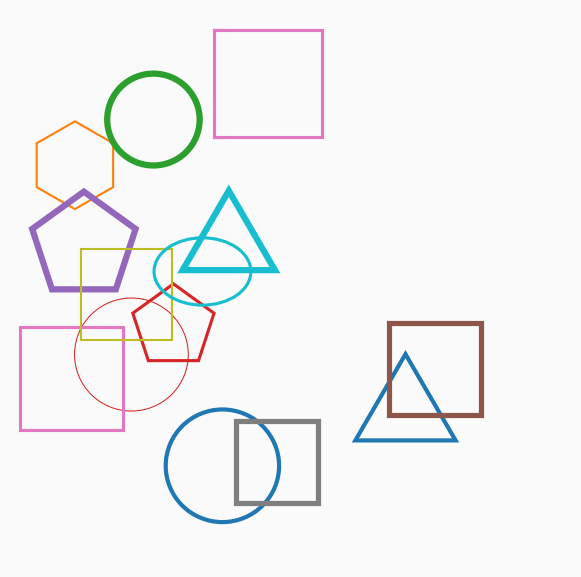[{"shape": "triangle", "thickness": 2, "radius": 0.5, "center": [0.698, 0.286]}, {"shape": "circle", "thickness": 2, "radius": 0.49, "center": [0.383, 0.193]}, {"shape": "hexagon", "thickness": 1, "radius": 0.38, "center": [0.129, 0.713]}, {"shape": "circle", "thickness": 3, "radius": 0.4, "center": [0.264, 0.792]}, {"shape": "circle", "thickness": 0.5, "radius": 0.49, "center": [0.226, 0.385]}, {"shape": "pentagon", "thickness": 1.5, "radius": 0.37, "center": [0.298, 0.434]}, {"shape": "pentagon", "thickness": 3, "radius": 0.47, "center": [0.144, 0.574]}, {"shape": "square", "thickness": 2.5, "radius": 0.4, "center": [0.748, 0.36]}, {"shape": "square", "thickness": 1.5, "radius": 0.44, "center": [0.123, 0.344]}, {"shape": "square", "thickness": 1.5, "radius": 0.47, "center": [0.461, 0.855]}, {"shape": "square", "thickness": 2.5, "radius": 0.35, "center": [0.476, 0.199]}, {"shape": "square", "thickness": 1, "radius": 0.39, "center": [0.218, 0.489]}, {"shape": "oval", "thickness": 1.5, "radius": 0.42, "center": [0.348, 0.529]}, {"shape": "triangle", "thickness": 3, "radius": 0.46, "center": [0.394, 0.577]}]